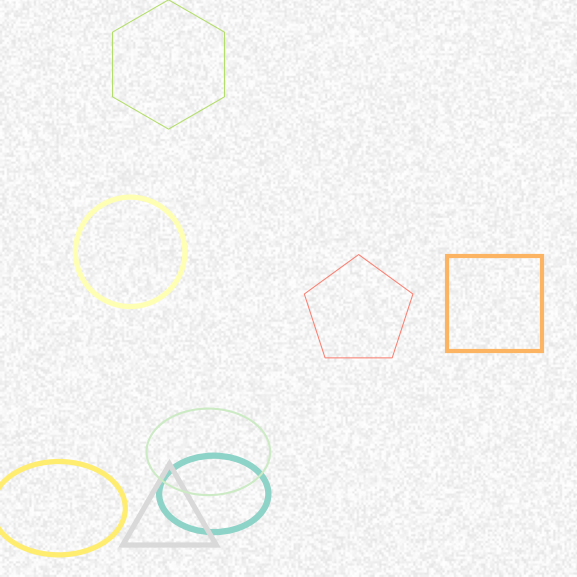[{"shape": "oval", "thickness": 3, "radius": 0.47, "center": [0.37, 0.144]}, {"shape": "circle", "thickness": 2.5, "radius": 0.47, "center": [0.225, 0.563]}, {"shape": "pentagon", "thickness": 0.5, "radius": 0.49, "center": [0.621, 0.459]}, {"shape": "square", "thickness": 2, "radius": 0.41, "center": [0.856, 0.473]}, {"shape": "hexagon", "thickness": 0.5, "radius": 0.56, "center": [0.292, 0.887]}, {"shape": "triangle", "thickness": 2.5, "radius": 0.47, "center": [0.294, 0.102]}, {"shape": "oval", "thickness": 1, "radius": 0.54, "center": [0.361, 0.217]}, {"shape": "oval", "thickness": 2.5, "radius": 0.58, "center": [0.102, 0.119]}]